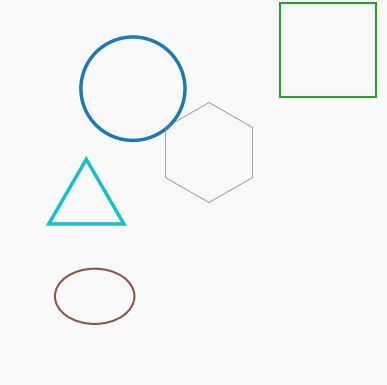[{"shape": "circle", "thickness": 2.5, "radius": 0.67, "center": [0.343, 0.77]}, {"shape": "square", "thickness": 1.5, "radius": 0.62, "center": [0.846, 0.87]}, {"shape": "oval", "thickness": 1.5, "radius": 0.51, "center": [0.244, 0.23]}, {"shape": "hexagon", "thickness": 0.5, "radius": 0.65, "center": [0.54, 0.604]}, {"shape": "triangle", "thickness": 2.5, "radius": 0.56, "center": [0.223, 0.474]}]